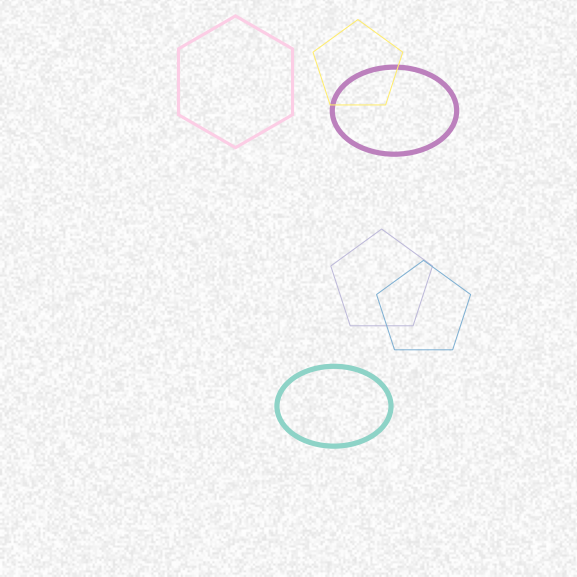[{"shape": "oval", "thickness": 2.5, "radius": 0.49, "center": [0.578, 0.296]}, {"shape": "pentagon", "thickness": 0.5, "radius": 0.46, "center": [0.661, 0.51]}, {"shape": "pentagon", "thickness": 0.5, "radius": 0.43, "center": [0.733, 0.463]}, {"shape": "hexagon", "thickness": 1.5, "radius": 0.57, "center": [0.408, 0.857]}, {"shape": "oval", "thickness": 2.5, "radius": 0.54, "center": [0.683, 0.808]}, {"shape": "pentagon", "thickness": 0.5, "radius": 0.41, "center": [0.62, 0.884]}]